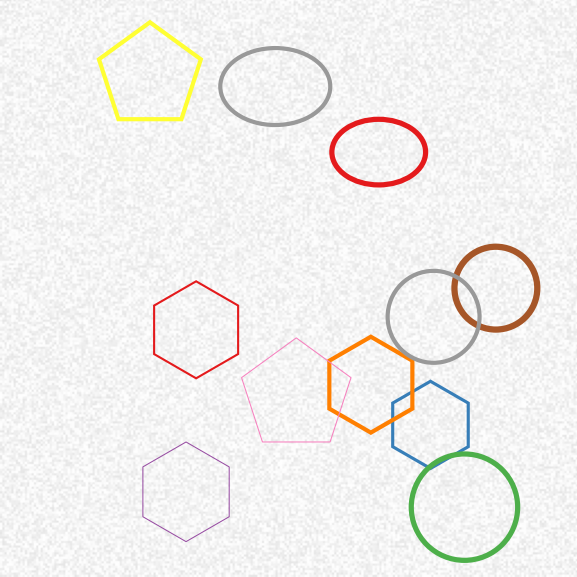[{"shape": "oval", "thickness": 2.5, "radius": 0.41, "center": [0.656, 0.736]}, {"shape": "hexagon", "thickness": 1, "radius": 0.42, "center": [0.34, 0.428]}, {"shape": "hexagon", "thickness": 1.5, "radius": 0.38, "center": [0.745, 0.263]}, {"shape": "circle", "thickness": 2.5, "radius": 0.46, "center": [0.804, 0.121]}, {"shape": "hexagon", "thickness": 0.5, "radius": 0.43, "center": [0.322, 0.148]}, {"shape": "hexagon", "thickness": 2, "radius": 0.42, "center": [0.642, 0.333]}, {"shape": "pentagon", "thickness": 2, "radius": 0.46, "center": [0.26, 0.868]}, {"shape": "circle", "thickness": 3, "radius": 0.36, "center": [0.859, 0.5]}, {"shape": "pentagon", "thickness": 0.5, "radius": 0.5, "center": [0.513, 0.314]}, {"shape": "oval", "thickness": 2, "radius": 0.48, "center": [0.477, 0.849]}, {"shape": "circle", "thickness": 2, "radius": 0.4, "center": [0.751, 0.451]}]